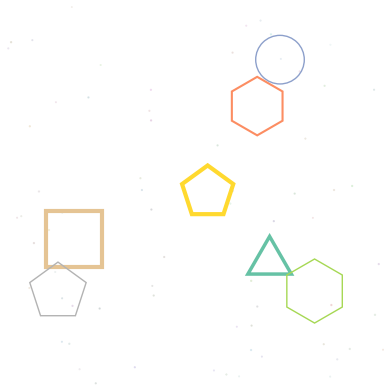[{"shape": "triangle", "thickness": 2.5, "radius": 0.33, "center": [0.7, 0.321]}, {"shape": "hexagon", "thickness": 1.5, "radius": 0.38, "center": [0.668, 0.724]}, {"shape": "circle", "thickness": 1, "radius": 0.32, "center": [0.727, 0.845]}, {"shape": "hexagon", "thickness": 1, "radius": 0.42, "center": [0.817, 0.244]}, {"shape": "pentagon", "thickness": 3, "radius": 0.35, "center": [0.539, 0.5]}, {"shape": "square", "thickness": 3, "radius": 0.37, "center": [0.191, 0.379]}, {"shape": "pentagon", "thickness": 1, "radius": 0.38, "center": [0.151, 0.242]}]